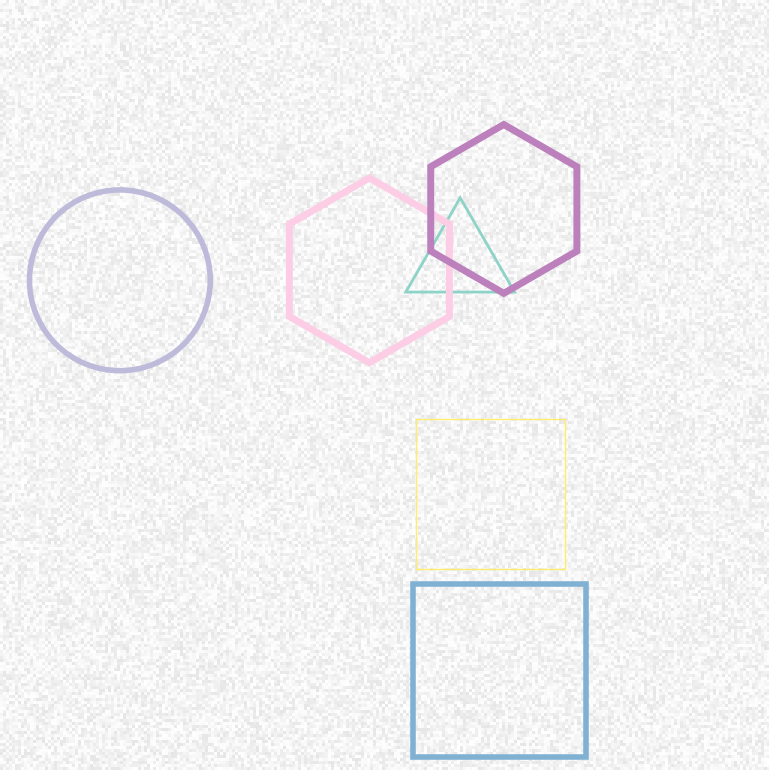[{"shape": "triangle", "thickness": 1, "radius": 0.41, "center": [0.598, 0.661]}, {"shape": "circle", "thickness": 2, "radius": 0.59, "center": [0.156, 0.636]}, {"shape": "square", "thickness": 2, "radius": 0.56, "center": [0.648, 0.129]}, {"shape": "hexagon", "thickness": 2.5, "radius": 0.6, "center": [0.48, 0.649]}, {"shape": "hexagon", "thickness": 2.5, "radius": 0.55, "center": [0.654, 0.729]}, {"shape": "square", "thickness": 0.5, "radius": 0.48, "center": [0.637, 0.358]}]